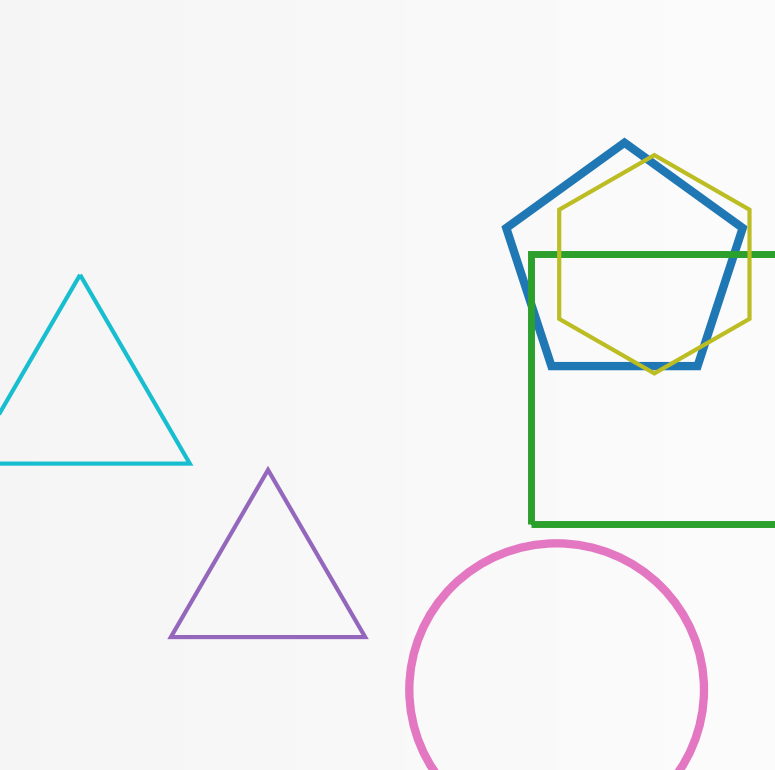[{"shape": "pentagon", "thickness": 3, "radius": 0.8, "center": [0.806, 0.654]}, {"shape": "square", "thickness": 2.5, "radius": 0.88, "center": [0.86, 0.495]}, {"shape": "triangle", "thickness": 1.5, "radius": 0.72, "center": [0.346, 0.245]}, {"shape": "circle", "thickness": 3, "radius": 0.95, "center": [0.718, 0.104]}, {"shape": "hexagon", "thickness": 1.5, "radius": 0.71, "center": [0.844, 0.657]}, {"shape": "triangle", "thickness": 1.5, "radius": 0.82, "center": [0.103, 0.48]}]